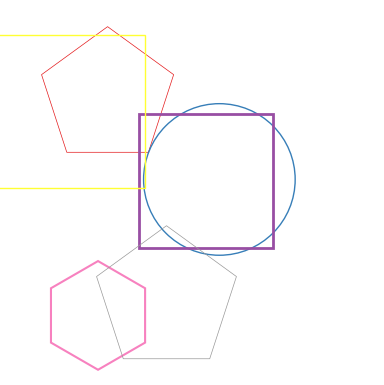[{"shape": "pentagon", "thickness": 0.5, "radius": 0.9, "center": [0.279, 0.75]}, {"shape": "circle", "thickness": 1, "radius": 0.98, "center": [0.57, 0.534]}, {"shape": "square", "thickness": 2, "radius": 0.87, "center": [0.535, 0.529]}, {"shape": "square", "thickness": 1, "radius": 0.99, "center": [0.177, 0.711]}, {"shape": "hexagon", "thickness": 1.5, "radius": 0.71, "center": [0.255, 0.181]}, {"shape": "pentagon", "thickness": 0.5, "radius": 0.96, "center": [0.432, 0.223]}]